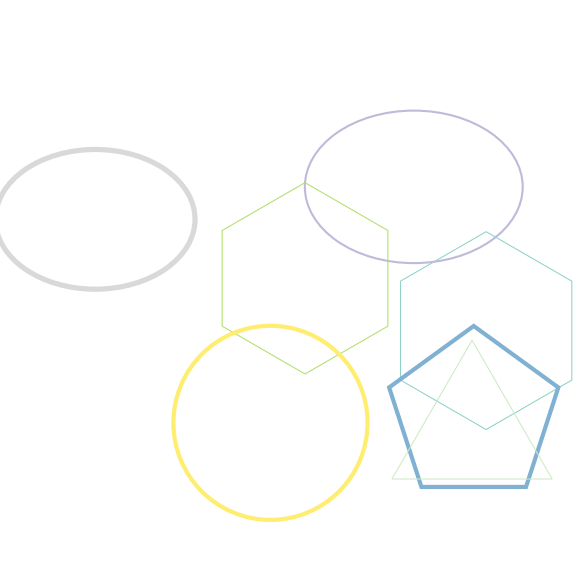[{"shape": "hexagon", "thickness": 0.5, "radius": 0.86, "center": [0.842, 0.427]}, {"shape": "oval", "thickness": 1, "radius": 0.94, "center": [0.716, 0.676]}, {"shape": "pentagon", "thickness": 2, "radius": 0.77, "center": [0.82, 0.281]}, {"shape": "hexagon", "thickness": 0.5, "radius": 0.83, "center": [0.528, 0.517]}, {"shape": "oval", "thickness": 2.5, "radius": 0.86, "center": [0.165, 0.619]}, {"shape": "triangle", "thickness": 0.5, "radius": 0.8, "center": [0.817, 0.25]}, {"shape": "circle", "thickness": 2, "radius": 0.84, "center": [0.468, 0.267]}]